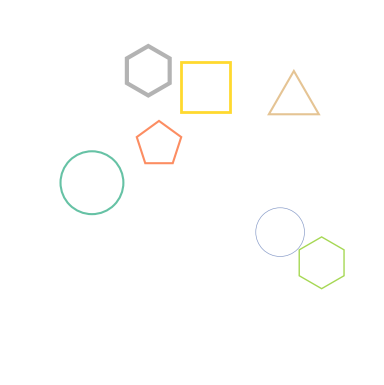[{"shape": "circle", "thickness": 1.5, "radius": 0.41, "center": [0.239, 0.525]}, {"shape": "pentagon", "thickness": 1.5, "radius": 0.3, "center": [0.413, 0.625]}, {"shape": "circle", "thickness": 0.5, "radius": 0.32, "center": [0.728, 0.397]}, {"shape": "hexagon", "thickness": 1, "radius": 0.34, "center": [0.835, 0.317]}, {"shape": "square", "thickness": 2, "radius": 0.32, "center": [0.533, 0.774]}, {"shape": "triangle", "thickness": 1.5, "radius": 0.37, "center": [0.763, 0.741]}, {"shape": "hexagon", "thickness": 3, "radius": 0.32, "center": [0.385, 0.816]}]